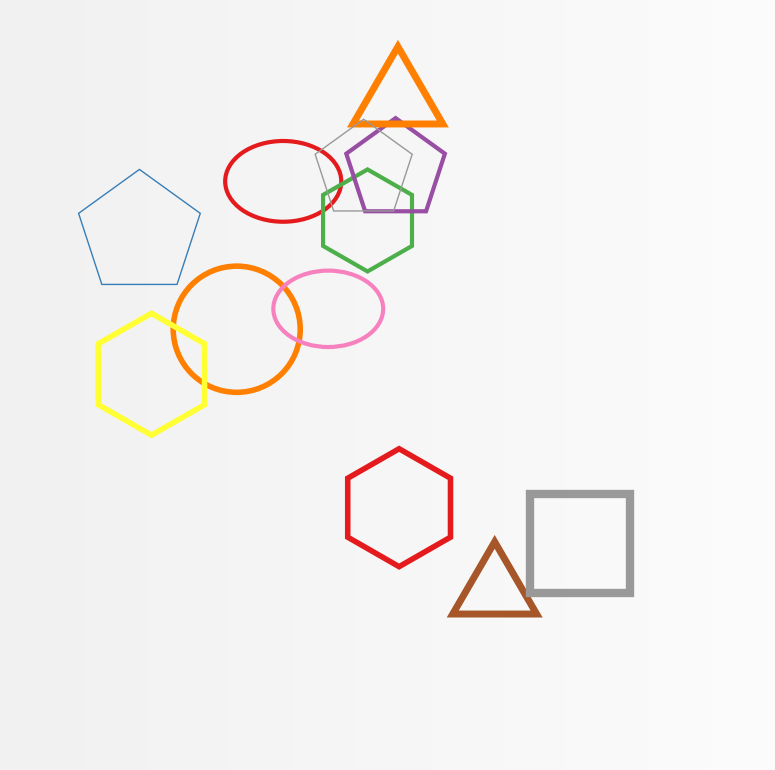[{"shape": "oval", "thickness": 1.5, "radius": 0.37, "center": [0.365, 0.764]}, {"shape": "hexagon", "thickness": 2, "radius": 0.38, "center": [0.515, 0.341]}, {"shape": "pentagon", "thickness": 0.5, "radius": 0.41, "center": [0.18, 0.697]}, {"shape": "hexagon", "thickness": 1.5, "radius": 0.33, "center": [0.474, 0.714]}, {"shape": "pentagon", "thickness": 1.5, "radius": 0.33, "center": [0.51, 0.78]}, {"shape": "triangle", "thickness": 2.5, "radius": 0.33, "center": [0.513, 0.872]}, {"shape": "circle", "thickness": 2, "radius": 0.41, "center": [0.305, 0.572]}, {"shape": "hexagon", "thickness": 2, "radius": 0.4, "center": [0.195, 0.514]}, {"shape": "triangle", "thickness": 2.5, "radius": 0.31, "center": [0.638, 0.234]}, {"shape": "oval", "thickness": 1.5, "radius": 0.35, "center": [0.424, 0.599]}, {"shape": "pentagon", "thickness": 0.5, "radius": 0.33, "center": [0.469, 0.779]}, {"shape": "square", "thickness": 3, "radius": 0.32, "center": [0.748, 0.294]}]